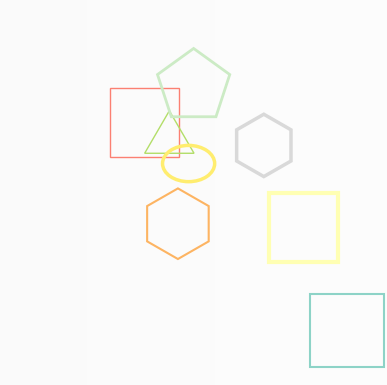[{"shape": "square", "thickness": 1.5, "radius": 0.47, "center": [0.896, 0.141]}, {"shape": "square", "thickness": 3, "radius": 0.45, "center": [0.783, 0.408]}, {"shape": "square", "thickness": 1, "radius": 0.45, "center": [0.374, 0.681]}, {"shape": "hexagon", "thickness": 1.5, "radius": 0.46, "center": [0.459, 0.419]}, {"shape": "triangle", "thickness": 1, "radius": 0.37, "center": [0.437, 0.639]}, {"shape": "hexagon", "thickness": 2.5, "radius": 0.4, "center": [0.681, 0.622]}, {"shape": "pentagon", "thickness": 2, "radius": 0.49, "center": [0.5, 0.776]}, {"shape": "oval", "thickness": 2.5, "radius": 0.34, "center": [0.487, 0.575]}]